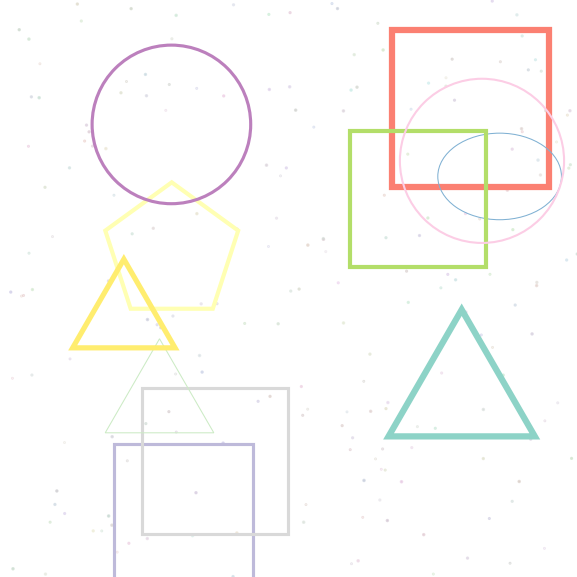[{"shape": "triangle", "thickness": 3, "radius": 0.73, "center": [0.799, 0.317]}, {"shape": "pentagon", "thickness": 2, "radius": 0.6, "center": [0.297, 0.562]}, {"shape": "square", "thickness": 1.5, "radius": 0.6, "center": [0.318, 0.11]}, {"shape": "square", "thickness": 3, "radius": 0.68, "center": [0.814, 0.811]}, {"shape": "oval", "thickness": 0.5, "radius": 0.54, "center": [0.865, 0.694]}, {"shape": "square", "thickness": 2, "radius": 0.59, "center": [0.724, 0.654]}, {"shape": "circle", "thickness": 1, "radius": 0.71, "center": [0.835, 0.721]}, {"shape": "square", "thickness": 1.5, "radius": 0.63, "center": [0.372, 0.201]}, {"shape": "circle", "thickness": 1.5, "radius": 0.69, "center": [0.297, 0.784]}, {"shape": "triangle", "thickness": 0.5, "radius": 0.54, "center": [0.276, 0.304]}, {"shape": "triangle", "thickness": 2.5, "radius": 0.51, "center": [0.214, 0.448]}]